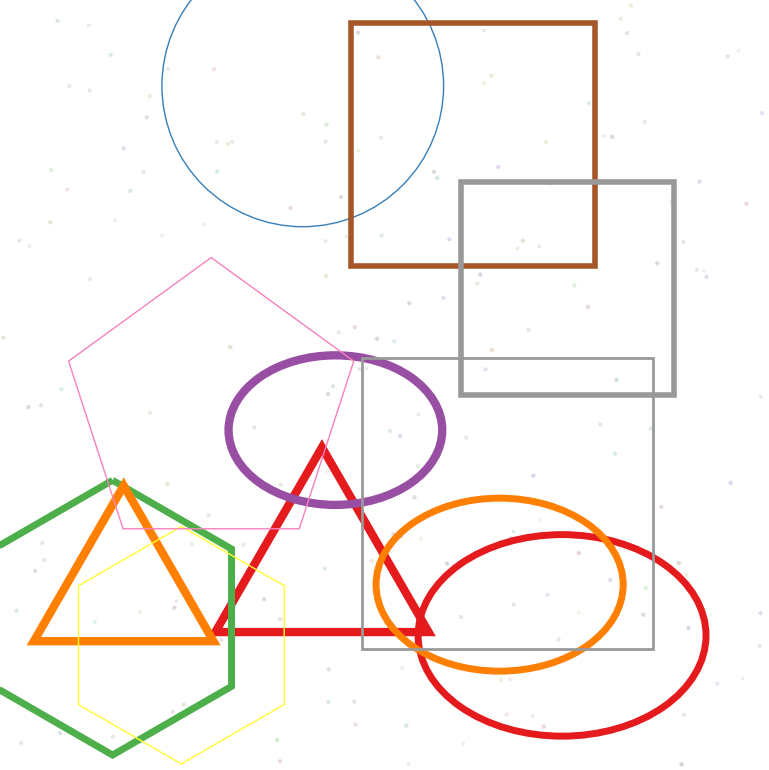[{"shape": "triangle", "thickness": 3, "radius": 0.8, "center": [0.418, 0.259]}, {"shape": "oval", "thickness": 2.5, "radius": 0.93, "center": [0.73, 0.175]}, {"shape": "circle", "thickness": 0.5, "radius": 0.91, "center": [0.393, 0.889]}, {"shape": "hexagon", "thickness": 2.5, "radius": 0.89, "center": [0.146, 0.198]}, {"shape": "oval", "thickness": 3, "radius": 0.69, "center": [0.436, 0.441]}, {"shape": "triangle", "thickness": 3, "radius": 0.67, "center": [0.161, 0.235]}, {"shape": "oval", "thickness": 2.5, "radius": 0.8, "center": [0.649, 0.241]}, {"shape": "hexagon", "thickness": 0.5, "radius": 0.77, "center": [0.236, 0.162]}, {"shape": "square", "thickness": 2, "radius": 0.79, "center": [0.614, 0.812]}, {"shape": "pentagon", "thickness": 0.5, "radius": 0.97, "center": [0.274, 0.471]}, {"shape": "square", "thickness": 2, "radius": 0.69, "center": [0.737, 0.626]}, {"shape": "square", "thickness": 1, "radius": 0.94, "center": [0.659, 0.346]}]